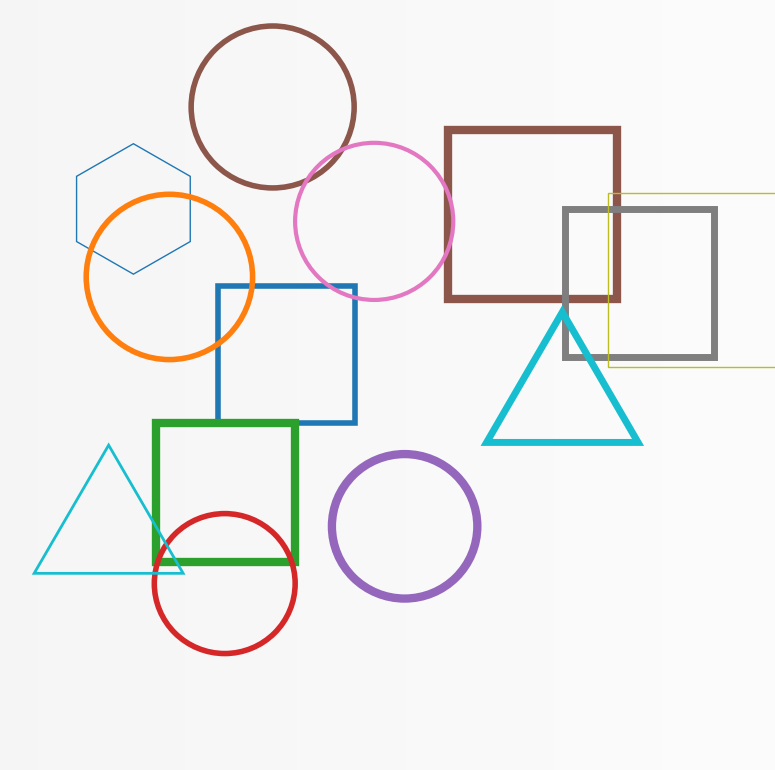[{"shape": "square", "thickness": 2, "radius": 0.44, "center": [0.37, 0.54]}, {"shape": "hexagon", "thickness": 0.5, "radius": 0.42, "center": [0.172, 0.729]}, {"shape": "circle", "thickness": 2, "radius": 0.54, "center": [0.219, 0.64]}, {"shape": "square", "thickness": 3, "radius": 0.45, "center": [0.291, 0.36]}, {"shape": "circle", "thickness": 2, "radius": 0.45, "center": [0.29, 0.242]}, {"shape": "circle", "thickness": 3, "radius": 0.47, "center": [0.522, 0.316]}, {"shape": "square", "thickness": 3, "radius": 0.55, "center": [0.687, 0.721]}, {"shape": "circle", "thickness": 2, "radius": 0.53, "center": [0.352, 0.861]}, {"shape": "circle", "thickness": 1.5, "radius": 0.51, "center": [0.483, 0.712]}, {"shape": "square", "thickness": 2.5, "radius": 0.48, "center": [0.826, 0.632]}, {"shape": "square", "thickness": 0.5, "radius": 0.56, "center": [0.897, 0.636]}, {"shape": "triangle", "thickness": 2.5, "radius": 0.56, "center": [0.726, 0.482]}, {"shape": "triangle", "thickness": 1, "radius": 0.55, "center": [0.14, 0.311]}]